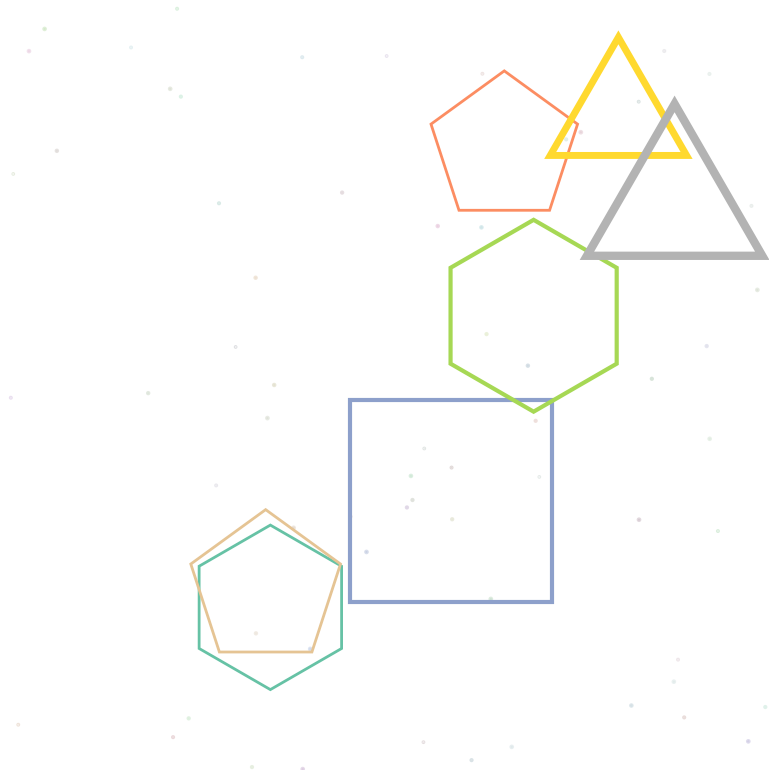[{"shape": "hexagon", "thickness": 1, "radius": 0.53, "center": [0.351, 0.211]}, {"shape": "pentagon", "thickness": 1, "radius": 0.5, "center": [0.655, 0.808]}, {"shape": "square", "thickness": 1.5, "radius": 0.66, "center": [0.585, 0.349]}, {"shape": "hexagon", "thickness": 1.5, "radius": 0.62, "center": [0.693, 0.59]}, {"shape": "triangle", "thickness": 2.5, "radius": 0.51, "center": [0.803, 0.849]}, {"shape": "pentagon", "thickness": 1, "radius": 0.51, "center": [0.345, 0.236]}, {"shape": "triangle", "thickness": 3, "radius": 0.66, "center": [0.876, 0.734]}]